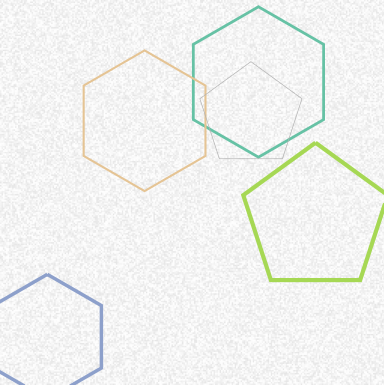[{"shape": "hexagon", "thickness": 2, "radius": 0.98, "center": [0.671, 0.787]}, {"shape": "hexagon", "thickness": 2.5, "radius": 0.81, "center": [0.123, 0.125]}, {"shape": "pentagon", "thickness": 3, "radius": 0.99, "center": [0.82, 0.432]}, {"shape": "hexagon", "thickness": 1.5, "radius": 0.91, "center": [0.376, 0.686]}, {"shape": "pentagon", "thickness": 0.5, "radius": 0.7, "center": [0.652, 0.7]}]